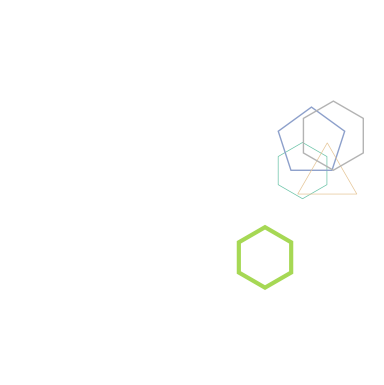[{"shape": "hexagon", "thickness": 0.5, "radius": 0.37, "center": [0.786, 0.557]}, {"shape": "pentagon", "thickness": 1, "radius": 0.45, "center": [0.809, 0.631]}, {"shape": "hexagon", "thickness": 3, "radius": 0.39, "center": [0.688, 0.331]}, {"shape": "triangle", "thickness": 0.5, "radius": 0.44, "center": [0.85, 0.54]}, {"shape": "hexagon", "thickness": 1, "radius": 0.45, "center": [0.866, 0.648]}]